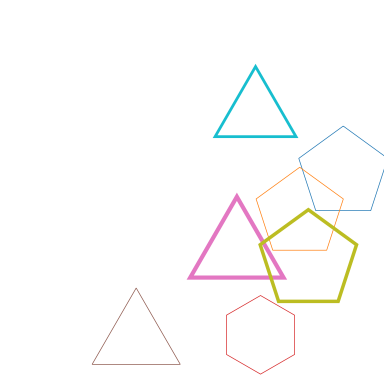[{"shape": "pentagon", "thickness": 0.5, "radius": 0.61, "center": [0.892, 0.551]}, {"shape": "pentagon", "thickness": 0.5, "radius": 0.6, "center": [0.778, 0.446]}, {"shape": "hexagon", "thickness": 0.5, "radius": 0.51, "center": [0.677, 0.13]}, {"shape": "triangle", "thickness": 0.5, "radius": 0.66, "center": [0.354, 0.12]}, {"shape": "triangle", "thickness": 3, "radius": 0.7, "center": [0.615, 0.349]}, {"shape": "pentagon", "thickness": 2.5, "radius": 0.66, "center": [0.801, 0.324]}, {"shape": "triangle", "thickness": 2, "radius": 0.61, "center": [0.664, 0.706]}]